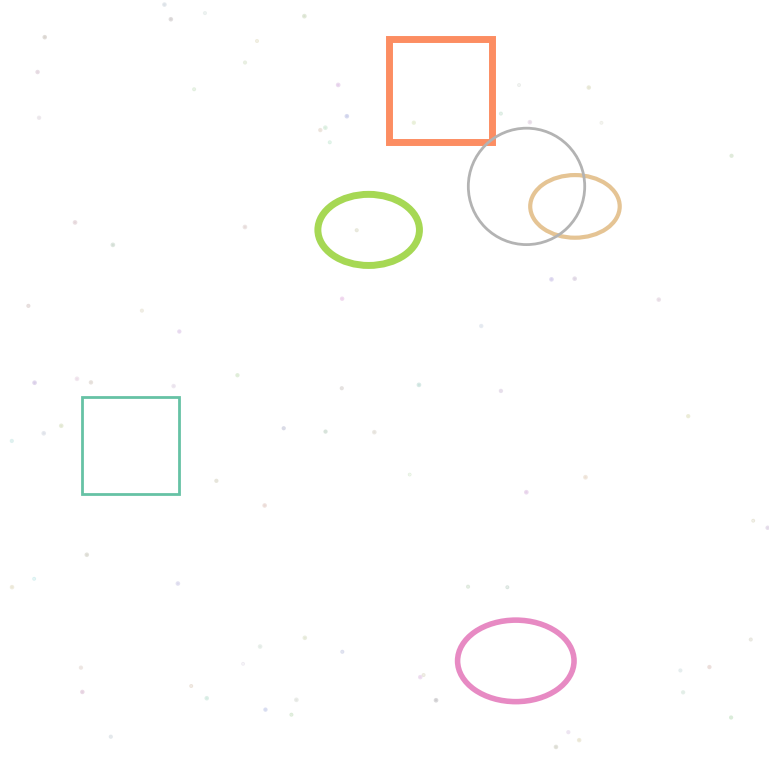[{"shape": "square", "thickness": 1, "radius": 0.31, "center": [0.17, 0.421]}, {"shape": "square", "thickness": 2.5, "radius": 0.34, "center": [0.572, 0.883]}, {"shape": "oval", "thickness": 2, "radius": 0.38, "center": [0.67, 0.142]}, {"shape": "oval", "thickness": 2.5, "radius": 0.33, "center": [0.479, 0.701]}, {"shape": "oval", "thickness": 1.5, "radius": 0.29, "center": [0.747, 0.732]}, {"shape": "circle", "thickness": 1, "radius": 0.38, "center": [0.684, 0.758]}]